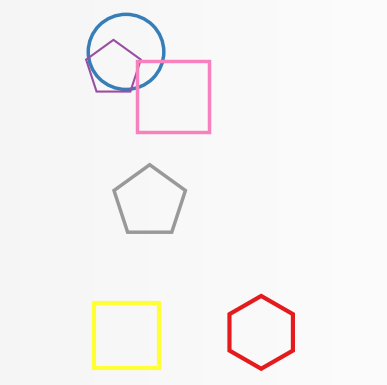[{"shape": "hexagon", "thickness": 3, "radius": 0.47, "center": [0.674, 0.137]}, {"shape": "circle", "thickness": 2.5, "radius": 0.49, "center": [0.325, 0.865]}, {"shape": "pentagon", "thickness": 1.5, "radius": 0.37, "center": [0.293, 0.822]}, {"shape": "square", "thickness": 3, "radius": 0.42, "center": [0.326, 0.129]}, {"shape": "square", "thickness": 2.5, "radius": 0.46, "center": [0.446, 0.749]}, {"shape": "pentagon", "thickness": 2.5, "radius": 0.48, "center": [0.386, 0.475]}]